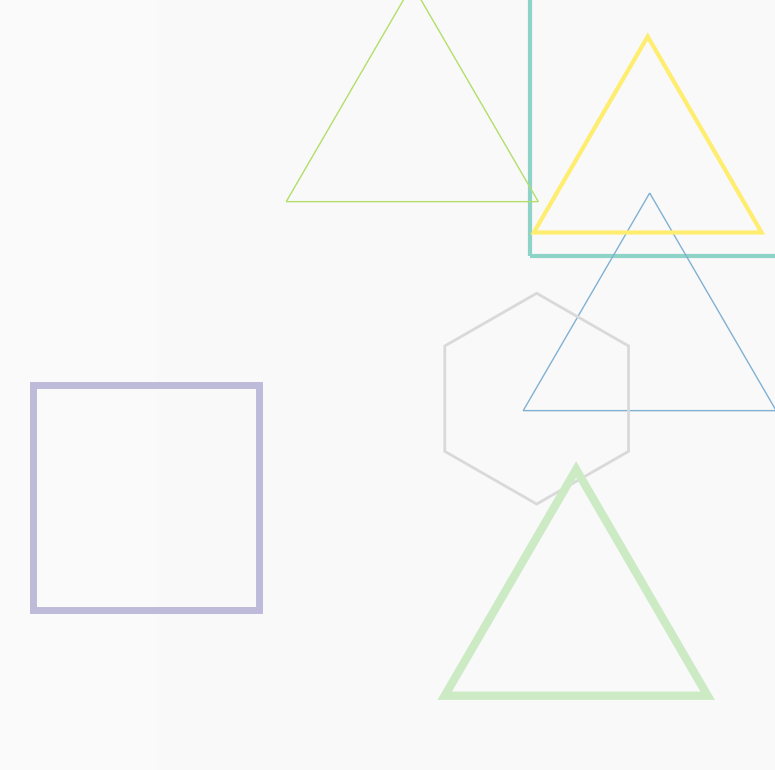[{"shape": "square", "thickness": 1.5, "radius": 0.89, "center": [0.861, 0.845]}, {"shape": "square", "thickness": 2.5, "radius": 0.73, "center": [0.188, 0.353]}, {"shape": "triangle", "thickness": 0.5, "radius": 0.94, "center": [0.838, 0.561]}, {"shape": "triangle", "thickness": 0.5, "radius": 0.94, "center": [0.532, 0.832]}, {"shape": "hexagon", "thickness": 1, "radius": 0.68, "center": [0.692, 0.482]}, {"shape": "triangle", "thickness": 3, "radius": 0.98, "center": [0.743, 0.194]}, {"shape": "triangle", "thickness": 1.5, "radius": 0.85, "center": [0.836, 0.783]}]